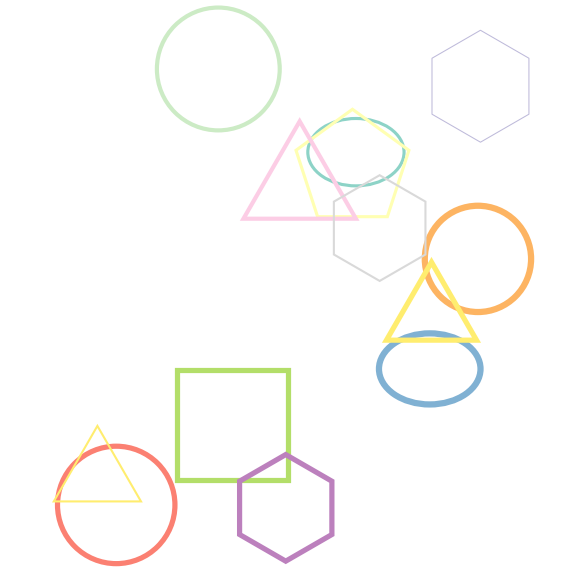[{"shape": "oval", "thickness": 1.5, "radius": 0.42, "center": [0.616, 0.736]}, {"shape": "pentagon", "thickness": 1.5, "radius": 0.51, "center": [0.61, 0.707]}, {"shape": "hexagon", "thickness": 0.5, "radius": 0.48, "center": [0.832, 0.85]}, {"shape": "circle", "thickness": 2.5, "radius": 0.51, "center": [0.201, 0.125]}, {"shape": "oval", "thickness": 3, "radius": 0.44, "center": [0.744, 0.36]}, {"shape": "circle", "thickness": 3, "radius": 0.46, "center": [0.828, 0.551]}, {"shape": "square", "thickness": 2.5, "radius": 0.48, "center": [0.403, 0.263]}, {"shape": "triangle", "thickness": 2, "radius": 0.56, "center": [0.519, 0.677]}, {"shape": "hexagon", "thickness": 1, "radius": 0.46, "center": [0.657, 0.604]}, {"shape": "hexagon", "thickness": 2.5, "radius": 0.46, "center": [0.495, 0.12]}, {"shape": "circle", "thickness": 2, "radius": 0.53, "center": [0.378, 0.88]}, {"shape": "triangle", "thickness": 1, "radius": 0.44, "center": [0.169, 0.174]}, {"shape": "triangle", "thickness": 2.5, "radius": 0.45, "center": [0.747, 0.455]}]